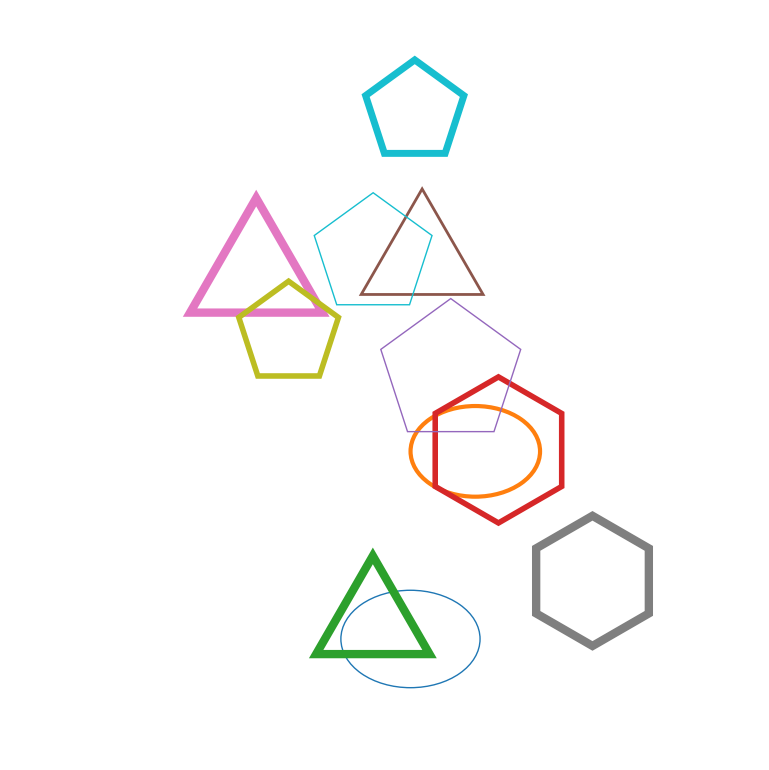[{"shape": "oval", "thickness": 0.5, "radius": 0.45, "center": [0.533, 0.17]}, {"shape": "oval", "thickness": 1.5, "radius": 0.42, "center": [0.617, 0.414]}, {"shape": "triangle", "thickness": 3, "radius": 0.43, "center": [0.484, 0.193]}, {"shape": "hexagon", "thickness": 2, "radius": 0.47, "center": [0.647, 0.416]}, {"shape": "pentagon", "thickness": 0.5, "radius": 0.48, "center": [0.585, 0.517]}, {"shape": "triangle", "thickness": 1, "radius": 0.46, "center": [0.548, 0.663]}, {"shape": "triangle", "thickness": 3, "radius": 0.5, "center": [0.333, 0.644]}, {"shape": "hexagon", "thickness": 3, "radius": 0.42, "center": [0.769, 0.246]}, {"shape": "pentagon", "thickness": 2, "radius": 0.34, "center": [0.375, 0.567]}, {"shape": "pentagon", "thickness": 2.5, "radius": 0.34, "center": [0.539, 0.855]}, {"shape": "pentagon", "thickness": 0.5, "radius": 0.4, "center": [0.485, 0.669]}]